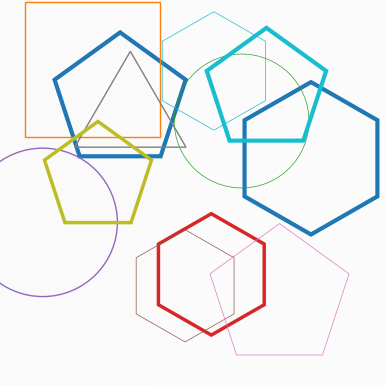[{"shape": "hexagon", "thickness": 3, "radius": 0.99, "center": [0.803, 0.589]}, {"shape": "pentagon", "thickness": 3, "radius": 0.89, "center": [0.31, 0.738]}, {"shape": "square", "thickness": 1, "radius": 0.88, "center": [0.239, 0.82]}, {"shape": "circle", "thickness": 0.5, "radius": 0.87, "center": [0.623, 0.686]}, {"shape": "hexagon", "thickness": 2.5, "radius": 0.79, "center": [0.545, 0.287]}, {"shape": "circle", "thickness": 1, "radius": 0.96, "center": [0.11, 0.422]}, {"shape": "hexagon", "thickness": 0.5, "radius": 0.73, "center": [0.478, 0.258]}, {"shape": "pentagon", "thickness": 0.5, "radius": 0.94, "center": [0.721, 0.231]}, {"shape": "triangle", "thickness": 1, "radius": 0.83, "center": [0.336, 0.701]}, {"shape": "pentagon", "thickness": 2.5, "radius": 0.73, "center": [0.253, 0.539]}, {"shape": "pentagon", "thickness": 3, "radius": 0.81, "center": [0.688, 0.766]}, {"shape": "hexagon", "thickness": 0.5, "radius": 0.77, "center": [0.552, 0.816]}]